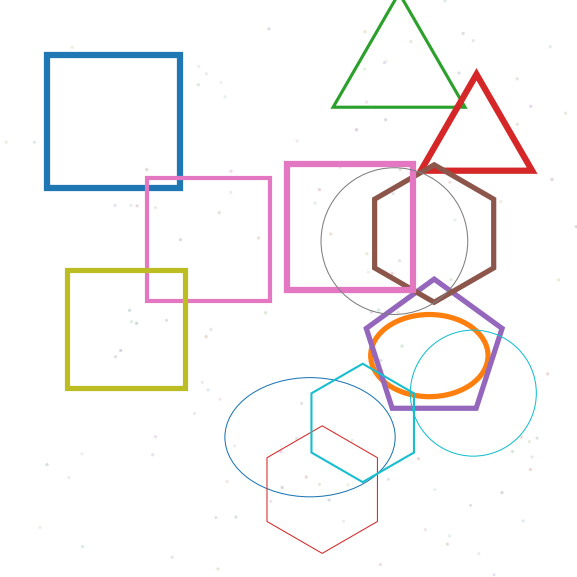[{"shape": "oval", "thickness": 0.5, "radius": 0.74, "center": [0.537, 0.242]}, {"shape": "square", "thickness": 3, "radius": 0.58, "center": [0.197, 0.789]}, {"shape": "oval", "thickness": 2.5, "radius": 0.51, "center": [0.743, 0.383]}, {"shape": "triangle", "thickness": 1.5, "radius": 0.66, "center": [0.691, 0.879]}, {"shape": "hexagon", "thickness": 0.5, "radius": 0.55, "center": [0.558, 0.151]}, {"shape": "triangle", "thickness": 3, "radius": 0.56, "center": [0.825, 0.759]}, {"shape": "pentagon", "thickness": 2.5, "radius": 0.62, "center": [0.752, 0.392]}, {"shape": "hexagon", "thickness": 2.5, "radius": 0.6, "center": [0.752, 0.595]}, {"shape": "square", "thickness": 2, "radius": 0.53, "center": [0.362, 0.584]}, {"shape": "square", "thickness": 3, "radius": 0.54, "center": [0.606, 0.606]}, {"shape": "circle", "thickness": 0.5, "radius": 0.64, "center": [0.683, 0.582]}, {"shape": "square", "thickness": 2.5, "radius": 0.51, "center": [0.218, 0.429]}, {"shape": "circle", "thickness": 0.5, "radius": 0.55, "center": [0.82, 0.318]}, {"shape": "hexagon", "thickness": 1, "radius": 0.51, "center": [0.628, 0.267]}]